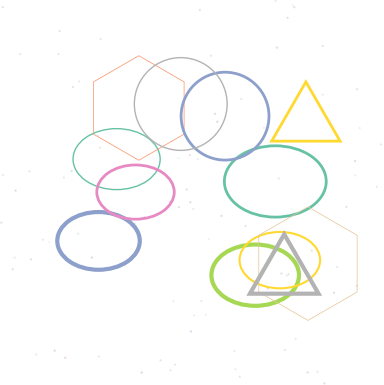[{"shape": "oval", "thickness": 1, "radius": 0.57, "center": [0.303, 0.587]}, {"shape": "oval", "thickness": 2, "radius": 0.66, "center": [0.715, 0.529]}, {"shape": "hexagon", "thickness": 0.5, "radius": 0.68, "center": [0.361, 0.719]}, {"shape": "circle", "thickness": 2, "radius": 0.57, "center": [0.585, 0.698]}, {"shape": "oval", "thickness": 3, "radius": 0.54, "center": [0.256, 0.374]}, {"shape": "oval", "thickness": 2, "radius": 0.5, "center": [0.352, 0.501]}, {"shape": "oval", "thickness": 3, "radius": 0.57, "center": [0.663, 0.285]}, {"shape": "triangle", "thickness": 2, "radius": 0.51, "center": [0.795, 0.685]}, {"shape": "oval", "thickness": 1.5, "radius": 0.52, "center": [0.727, 0.324]}, {"shape": "hexagon", "thickness": 0.5, "radius": 0.74, "center": [0.8, 0.315]}, {"shape": "triangle", "thickness": 3, "radius": 0.51, "center": [0.738, 0.289]}, {"shape": "circle", "thickness": 1, "radius": 0.6, "center": [0.469, 0.73]}]